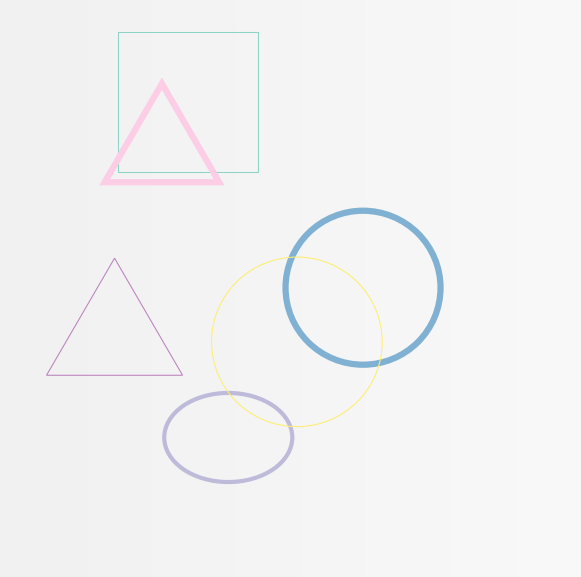[{"shape": "square", "thickness": 0.5, "radius": 0.6, "center": [0.324, 0.822]}, {"shape": "oval", "thickness": 2, "radius": 0.55, "center": [0.393, 0.242]}, {"shape": "circle", "thickness": 3, "radius": 0.67, "center": [0.625, 0.501]}, {"shape": "triangle", "thickness": 3, "radius": 0.57, "center": [0.279, 0.741]}, {"shape": "triangle", "thickness": 0.5, "radius": 0.68, "center": [0.197, 0.417]}, {"shape": "circle", "thickness": 0.5, "radius": 0.73, "center": [0.511, 0.407]}]